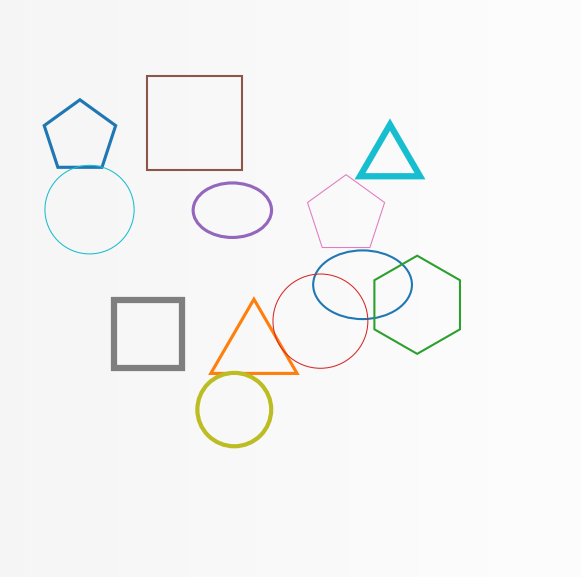[{"shape": "pentagon", "thickness": 1.5, "radius": 0.32, "center": [0.138, 0.762]}, {"shape": "oval", "thickness": 1, "radius": 0.42, "center": [0.624, 0.506]}, {"shape": "triangle", "thickness": 1.5, "radius": 0.43, "center": [0.437, 0.395]}, {"shape": "hexagon", "thickness": 1, "radius": 0.42, "center": [0.718, 0.471]}, {"shape": "circle", "thickness": 0.5, "radius": 0.41, "center": [0.551, 0.443]}, {"shape": "oval", "thickness": 1.5, "radius": 0.34, "center": [0.4, 0.635]}, {"shape": "square", "thickness": 1, "radius": 0.41, "center": [0.335, 0.785]}, {"shape": "pentagon", "thickness": 0.5, "radius": 0.35, "center": [0.595, 0.627]}, {"shape": "square", "thickness": 3, "radius": 0.29, "center": [0.255, 0.421]}, {"shape": "circle", "thickness": 2, "radius": 0.32, "center": [0.403, 0.29]}, {"shape": "triangle", "thickness": 3, "radius": 0.3, "center": [0.671, 0.724]}, {"shape": "circle", "thickness": 0.5, "radius": 0.38, "center": [0.154, 0.636]}]